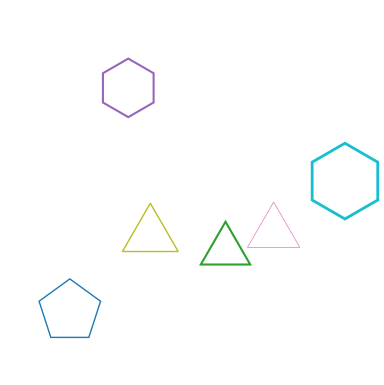[{"shape": "pentagon", "thickness": 1, "radius": 0.42, "center": [0.181, 0.192]}, {"shape": "triangle", "thickness": 1.5, "radius": 0.37, "center": [0.586, 0.35]}, {"shape": "hexagon", "thickness": 1.5, "radius": 0.38, "center": [0.333, 0.772]}, {"shape": "triangle", "thickness": 0.5, "radius": 0.39, "center": [0.711, 0.397]}, {"shape": "triangle", "thickness": 1, "radius": 0.42, "center": [0.39, 0.389]}, {"shape": "hexagon", "thickness": 2, "radius": 0.49, "center": [0.896, 0.53]}]